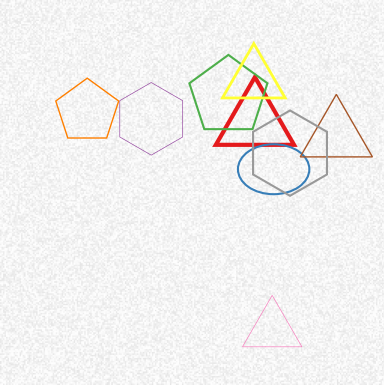[{"shape": "triangle", "thickness": 3, "radius": 0.59, "center": [0.662, 0.682]}, {"shape": "oval", "thickness": 1.5, "radius": 0.46, "center": [0.711, 0.56]}, {"shape": "pentagon", "thickness": 1.5, "radius": 0.53, "center": [0.593, 0.751]}, {"shape": "hexagon", "thickness": 0.5, "radius": 0.47, "center": [0.393, 0.691]}, {"shape": "pentagon", "thickness": 1, "radius": 0.43, "center": [0.227, 0.711]}, {"shape": "triangle", "thickness": 2, "radius": 0.47, "center": [0.659, 0.793]}, {"shape": "triangle", "thickness": 1, "radius": 0.54, "center": [0.874, 0.647]}, {"shape": "triangle", "thickness": 0.5, "radius": 0.45, "center": [0.707, 0.144]}, {"shape": "hexagon", "thickness": 1.5, "radius": 0.55, "center": [0.753, 0.602]}]